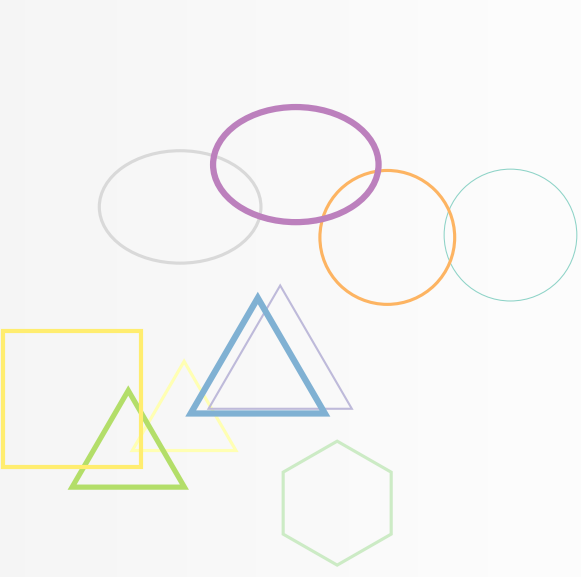[{"shape": "circle", "thickness": 0.5, "radius": 0.57, "center": [0.878, 0.592]}, {"shape": "triangle", "thickness": 1.5, "radius": 0.51, "center": [0.317, 0.27]}, {"shape": "triangle", "thickness": 1, "radius": 0.71, "center": [0.482, 0.362]}, {"shape": "triangle", "thickness": 3, "radius": 0.67, "center": [0.444, 0.35]}, {"shape": "circle", "thickness": 1.5, "radius": 0.58, "center": [0.666, 0.588]}, {"shape": "triangle", "thickness": 2.5, "radius": 0.56, "center": [0.221, 0.211]}, {"shape": "oval", "thickness": 1.5, "radius": 0.7, "center": [0.31, 0.641]}, {"shape": "oval", "thickness": 3, "radius": 0.71, "center": [0.509, 0.714]}, {"shape": "hexagon", "thickness": 1.5, "radius": 0.54, "center": [0.58, 0.128]}, {"shape": "square", "thickness": 2, "radius": 0.59, "center": [0.124, 0.308]}]